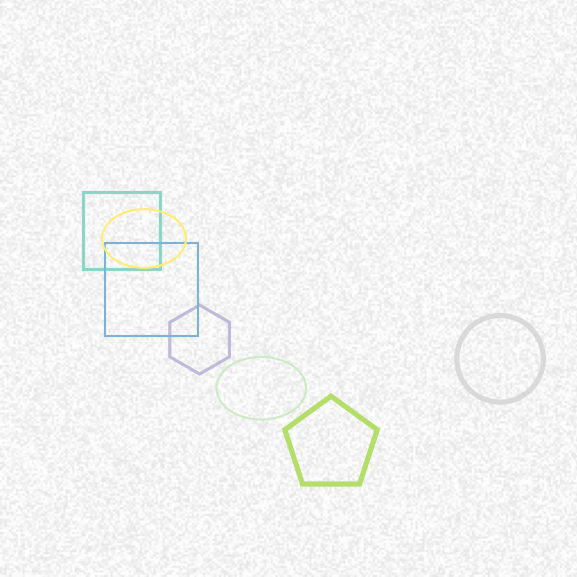[{"shape": "square", "thickness": 1.5, "radius": 0.33, "center": [0.211, 0.6]}, {"shape": "hexagon", "thickness": 1.5, "radius": 0.3, "center": [0.346, 0.411]}, {"shape": "square", "thickness": 1, "radius": 0.4, "center": [0.263, 0.498]}, {"shape": "pentagon", "thickness": 2.5, "radius": 0.42, "center": [0.573, 0.229]}, {"shape": "circle", "thickness": 2.5, "radius": 0.37, "center": [0.866, 0.378]}, {"shape": "oval", "thickness": 1, "radius": 0.39, "center": [0.453, 0.327]}, {"shape": "oval", "thickness": 1, "radius": 0.36, "center": [0.249, 0.586]}]